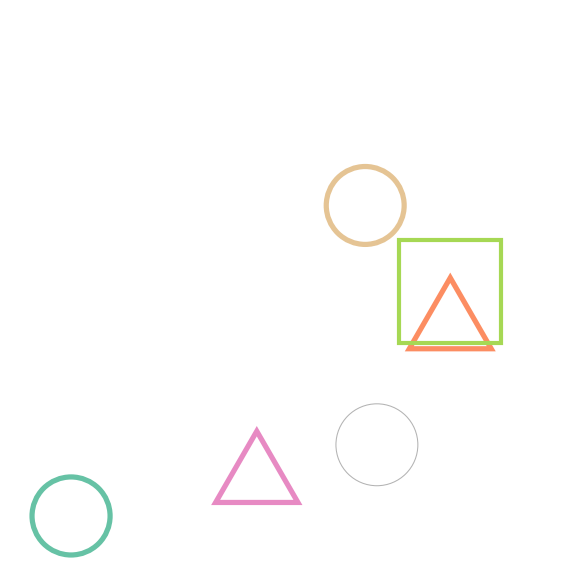[{"shape": "circle", "thickness": 2.5, "radius": 0.34, "center": [0.123, 0.106]}, {"shape": "triangle", "thickness": 2.5, "radius": 0.41, "center": [0.78, 0.436]}, {"shape": "triangle", "thickness": 2.5, "radius": 0.41, "center": [0.445, 0.17]}, {"shape": "square", "thickness": 2, "radius": 0.44, "center": [0.78, 0.495]}, {"shape": "circle", "thickness": 2.5, "radius": 0.34, "center": [0.632, 0.643]}, {"shape": "circle", "thickness": 0.5, "radius": 0.35, "center": [0.653, 0.229]}]